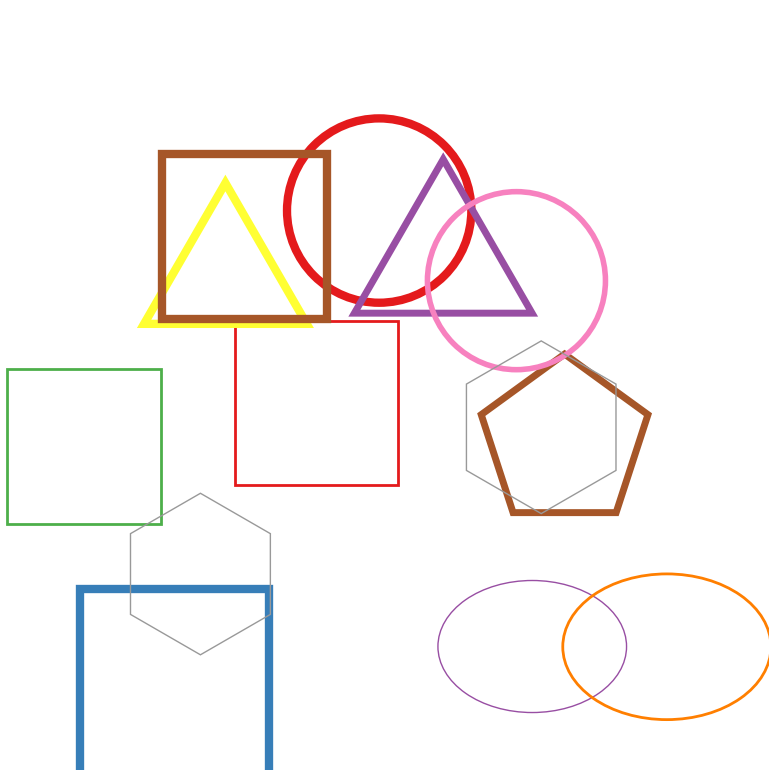[{"shape": "circle", "thickness": 3, "radius": 0.6, "center": [0.492, 0.727]}, {"shape": "square", "thickness": 1, "radius": 0.53, "center": [0.411, 0.477]}, {"shape": "square", "thickness": 3, "radius": 0.61, "center": [0.227, 0.112]}, {"shape": "square", "thickness": 1, "radius": 0.5, "center": [0.109, 0.42]}, {"shape": "triangle", "thickness": 2.5, "radius": 0.67, "center": [0.576, 0.66]}, {"shape": "oval", "thickness": 0.5, "radius": 0.61, "center": [0.691, 0.16]}, {"shape": "oval", "thickness": 1, "radius": 0.68, "center": [0.866, 0.16]}, {"shape": "triangle", "thickness": 3, "radius": 0.61, "center": [0.293, 0.64]}, {"shape": "square", "thickness": 3, "radius": 0.54, "center": [0.317, 0.693]}, {"shape": "pentagon", "thickness": 2.5, "radius": 0.57, "center": [0.733, 0.426]}, {"shape": "circle", "thickness": 2, "radius": 0.58, "center": [0.671, 0.636]}, {"shape": "hexagon", "thickness": 0.5, "radius": 0.52, "center": [0.26, 0.255]}, {"shape": "hexagon", "thickness": 0.5, "radius": 0.56, "center": [0.703, 0.445]}]